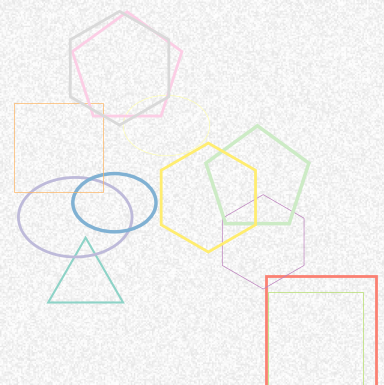[{"shape": "triangle", "thickness": 1.5, "radius": 0.56, "center": [0.222, 0.27]}, {"shape": "oval", "thickness": 0.5, "radius": 0.56, "center": [0.432, 0.674]}, {"shape": "oval", "thickness": 2, "radius": 0.74, "center": [0.195, 0.436]}, {"shape": "square", "thickness": 2, "radius": 0.71, "center": [0.833, 0.139]}, {"shape": "oval", "thickness": 2.5, "radius": 0.54, "center": [0.297, 0.473]}, {"shape": "square", "thickness": 0.5, "radius": 0.58, "center": [0.152, 0.617]}, {"shape": "square", "thickness": 0.5, "radius": 0.62, "center": [0.819, 0.117]}, {"shape": "pentagon", "thickness": 2, "radius": 0.75, "center": [0.33, 0.82]}, {"shape": "hexagon", "thickness": 2, "radius": 0.74, "center": [0.311, 0.823]}, {"shape": "hexagon", "thickness": 0.5, "radius": 0.61, "center": [0.684, 0.372]}, {"shape": "pentagon", "thickness": 2.5, "radius": 0.7, "center": [0.669, 0.533]}, {"shape": "hexagon", "thickness": 2, "radius": 0.71, "center": [0.541, 0.487]}]